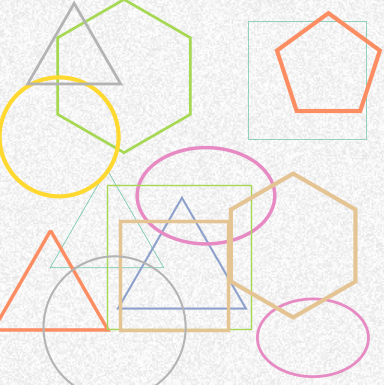[{"shape": "square", "thickness": 0.5, "radius": 0.77, "center": [0.797, 0.793]}, {"shape": "triangle", "thickness": 0.5, "radius": 0.85, "center": [0.278, 0.39]}, {"shape": "pentagon", "thickness": 3, "radius": 0.7, "center": [0.853, 0.825]}, {"shape": "triangle", "thickness": 2.5, "radius": 0.86, "center": [0.131, 0.229]}, {"shape": "triangle", "thickness": 1.5, "radius": 0.96, "center": [0.473, 0.294]}, {"shape": "oval", "thickness": 2.5, "radius": 0.89, "center": [0.535, 0.492]}, {"shape": "oval", "thickness": 2, "radius": 0.72, "center": [0.813, 0.123]}, {"shape": "hexagon", "thickness": 2, "radius": 0.99, "center": [0.322, 0.802]}, {"shape": "square", "thickness": 1, "radius": 0.93, "center": [0.465, 0.332]}, {"shape": "circle", "thickness": 3, "radius": 0.77, "center": [0.153, 0.644]}, {"shape": "hexagon", "thickness": 3, "radius": 0.93, "center": [0.761, 0.362]}, {"shape": "square", "thickness": 2.5, "radius": 0.71, "center": [0.452, 0.285]}, {"shape": "circle", "thickness": 1.5, "radius": 0.92, "center": [0.298, 0.15]}, {"shape": "triangle", "thickness": 2, "radius": 0.7, "center": [0.193, 0.852]}]